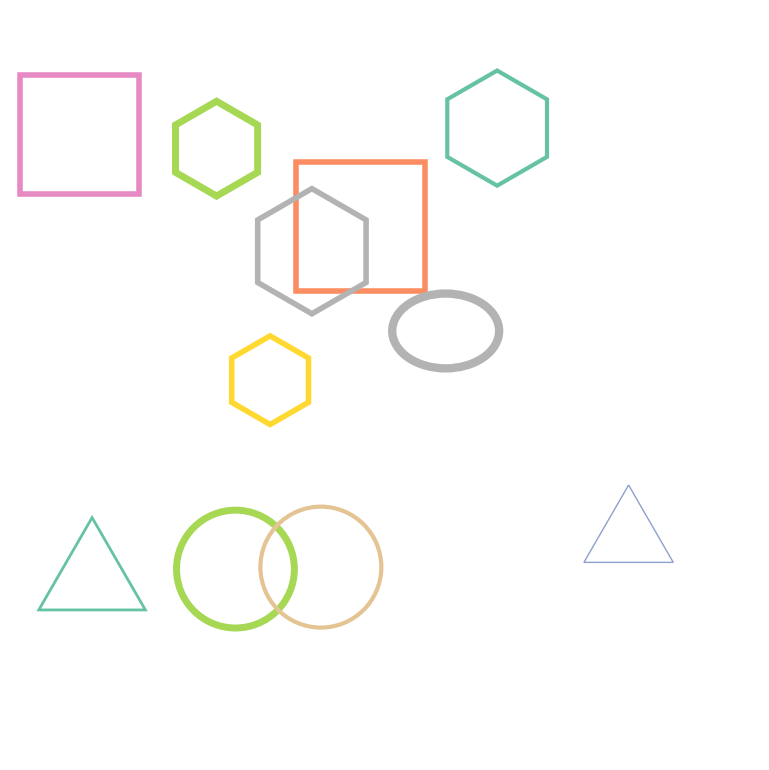[{"shape": "triangle", "thickness": 1, "radius": 0.4, "center": [0.12, 0.248]}, {"shape": "hexagon", "thickness": 1.5, "radius": 0.37, "center": [0.646, 0.834]}, {"shape": "square", "thickness": 2, "radius": 0.42, "center": [0.469, 0.706]}, {"shape": "triangle", "thickness": 0.5, "radius": 0.33, "center": [0.816, 0.303]}, {"shape": "square", "thickness": 2, "radius": 0.39, "center": [0.103, 0.825]}, {"shape": "circle", "thickness": 2.5, "radius": 0.38, "center": [0.306, 0.261]}, {"shape": "hexagon", "thickness": 2.5, "radius": 0.31, "center": [0.281, 0.807]}, {"shape": "hexagon", "thickness": 2, "radius": 0.29, "center": [0.351, 0.506]}, {"shape": "circle", "thickness": 1.5, "radius": 0.39, "center": [0.417, 0.263]}, {"shape": "hexagon", "thickness": 2, "radius": 0.41, "center": [0.405, 0.674]}, {"shape": "oval", "thickness": 3, "radius": 0.35, "center": [0.579, 0.57]}]